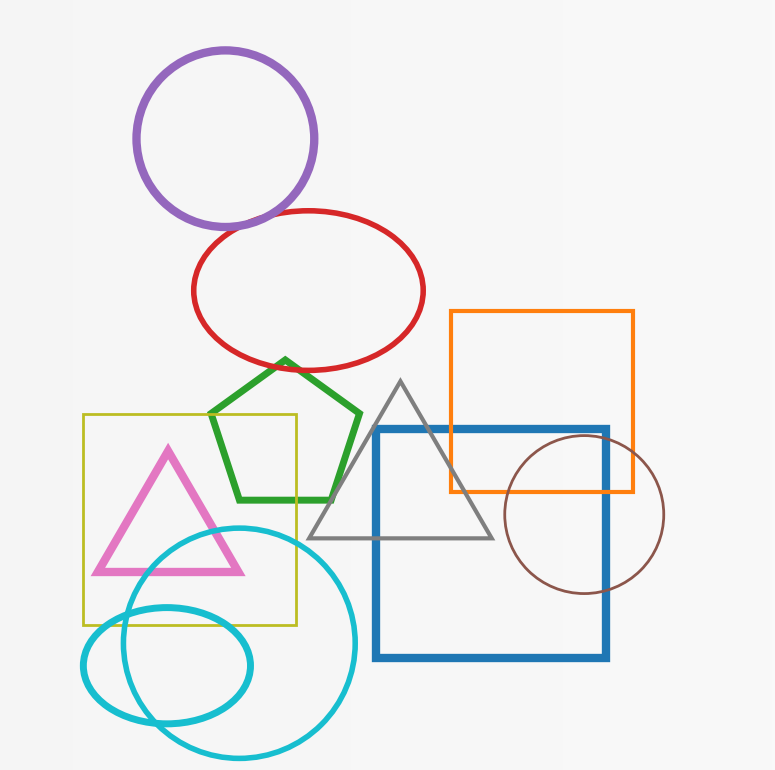[{"shape": "square", "thickness": 3, "radius": 0.74, "center": [0.633, 0.294]}, {"shape": "square", "thickness": 1.5, "radius": 0.59, "center": [0.7, 0.479]}, {"shape": "pentagon", "thickness": 2.5, "radius": 0.5, "center": [0.368, 0.432]}, {"shape": "oval", "thickness": 2, "radius": 0.74, "center": [0.398, 0.623]}, {"shape": "circle", "thickness": 3, "radius": 0.57, "center": [0.291, 0.82]}, {"shape": "circle", "thickness": 1, "radius": 0.51, "center": [0.754, 0.332]}, {"shape": "triangle", "thickness": 3, "radius": 0.52, "center": [0.217, 0.31]}, {"shape": "triangle", "thickness": 1.5, "radius": 0.68, "center": [0.517, 0.369]}, {"shape": "square", "thickness": 1, "radius": 0.69, "center": [0.244, 0.325]}, {"shape": "circle", "thickness": 2, "radius": 0.75, "center": [0.309, 0.165]}, {"shape": "oval", "thickness": 2.5, "radius": 0.54, "center": [0.215, 0.135]}]